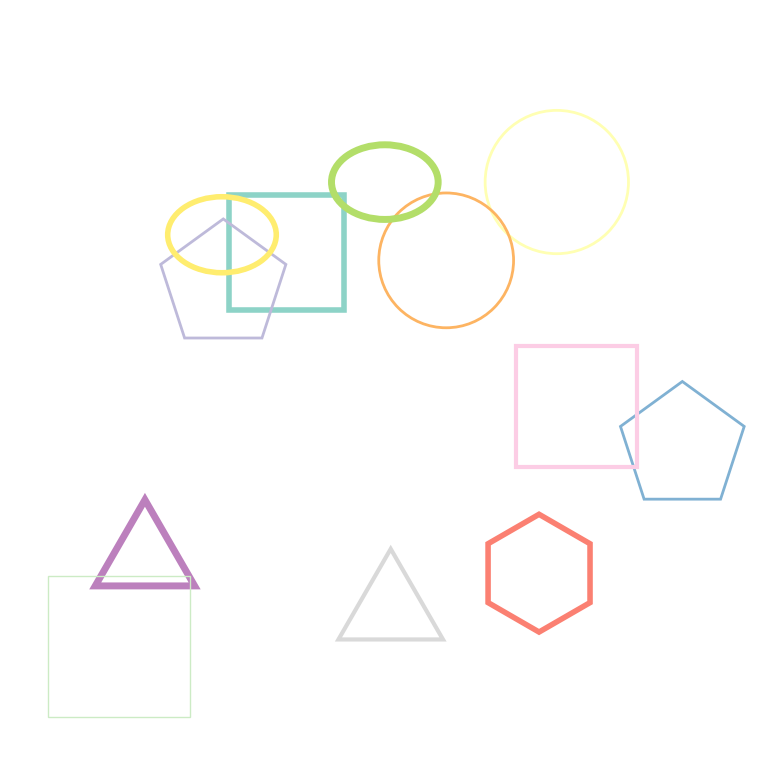[{"shape": "square", "thickness": 2, "radius": 0.37, "center": [0.372, 0.672]}, {"shape": "circle", "thickness": 1, "radius": 0.47, "center": [0.723, 0.764]}, {"shape": "pentagon", "thickness": 1, "radius": 0.43, "center": [0.29, 0.63]}, {"shape": "hexagon", "thickness": 2, "radius": 0.38, "center": [0.7, 0.256]}, {"shape": "pentagon", "thickness": 1, "radius": 0.42, "center": [0.886, 0.42]}, {"shape": "circle", "thickness": 1, "radius": 0.44, "center": [0.579, 0.662]}, {"shape": "oval", "thickness": 2.5, "radius": 0.35, "center": [0.5, 0.763]}, {"shape": "square", "thickness": 1.5, "radius": 0.39, "center": [0.749, 0.472]}, {"shape": "triangle", "thickness": 1.5, "radius": 0.39, "center": [0.507, 0.209]}, {"shape": "triangle", "thickness": 2.5, "radius": 0.37, "center": [0.188, 0.276]}, {"shape": "square", "thickness": 0.5, "radius": 0.46, "center": [0.154, 0.161]}, {"shape": "oval", "thickness": 2, "radius": 0.35, "center": [0.288, 0.695]}]